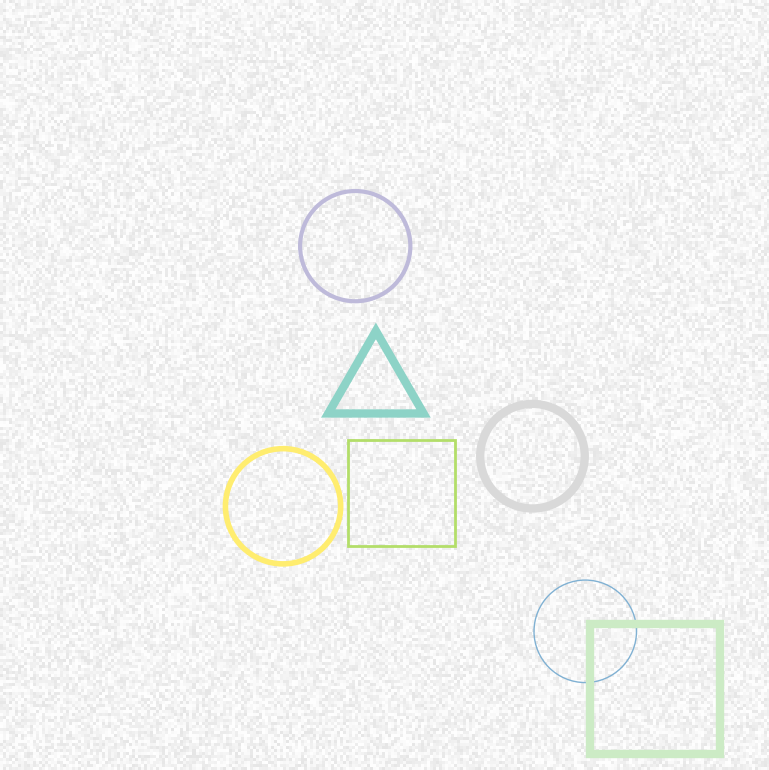[{"shape": "triangle", "thickness": 3, "radius": 0.36, "center": [0.488, 0.499]}, {"shape": "circle", "thickness": 1.5, "radius": 0.36, "center": [0.461, 0.68]}, {"shape": "circle", "thickness": 0.5, "radius": 0.33, "center": [0.76, 0.18]}, {"shape": "square", "thickness": 1, "radius": 0.35, "center": [0.522, 0.36]}, {"shape": "circle", "thickness": 3, "radius": 0.34, "center": [0.692, 0.408]}, {"shape": "square", "thickness": 3, "radius": 0.42, "center": [0.851, 0.105]}, {"shape": "circle", "thickness": 2, "radius": 0.37, "center": [0.368, 0.343]}]